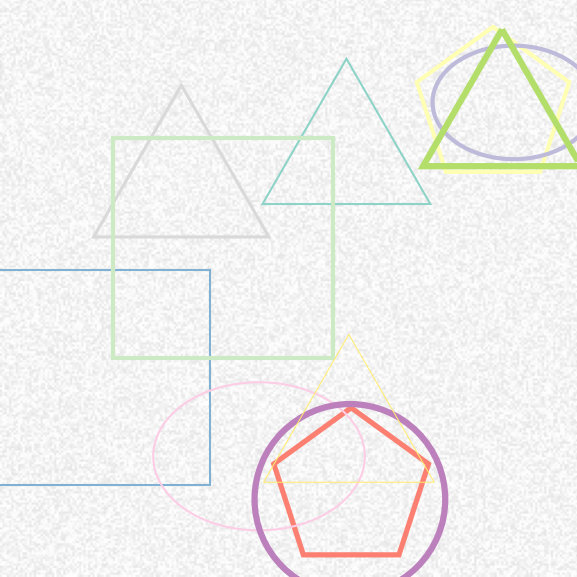[{"shape": "triangle", "thickness": 1, "radius": 0.84, "center": [0.6, 0.73]}, {"shape": "pentagon", "thickness": 2, "radius": 0.69, "center": [0.854, 0.814]}, {"shape": "oval", "thickness": 2, "radius": 0.7, "center": [0.889, 0.822]}, {"shape": "pentagon", "thickness": 2.5, "radius": 0.7, "center": [0.608, 0.152]}, {"shape": "square", "thickness": 1, "radius": 0.93, "center": [0.177, 0.345]}, {"shape": "triangle", "thickness": 3, "radius": 0.79, "center": [0.869, 0.79]}, {"shape": "oval", "thickness": 1, "radius": 0.92, "center": [0.449, 0.209]}, {"shape": "triangle", "thickness": 1.5, "radius": 0.88, "center": [0.314, 0.676]}, {"shape": "circle", "thickness": 3, "radius": 0.83, "center": [0.606, 0.134]}, {"shape": "square", "thickness": 2, "radius": 0.95, "center": [0.386, 0.57]}, {"shape": "triangle", "thickness": 0.5, "radius": 0.85, "center": [0.604, 0.249]}]